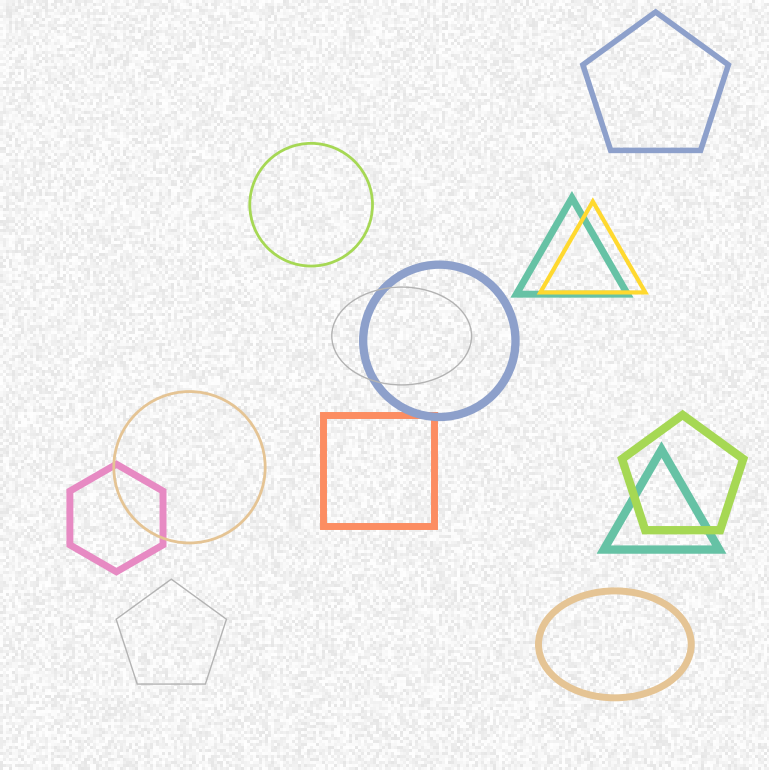[{"shape": "triangle", "thickness": 3, "radius": 0.43, "center": [0.859, 0.33]}, {"shape": "triangle", "thickness": 2.5, "radius": 0.42, "center": [0.743, 0.66]}, {"shape": "square", "thickness": 2.5, "radius": 0.36, "center": [0.491, 0.389]}, {"shape": "circle", "thickness": 3, "radius": 0.49, "center": [0.571, 0.557]}, {"shape": "pentagon", "thickness": 2, "radius": 0.5, "center": [0.851, 0.885]}, {"shape": "hexagon", "thickness": 2.5, "radius": 0.35, "center": [0.151, 0.327]}, {"shape": "circle", "thickness": 1, "radius": 0.4, "center": [0.404, 0.734]}, {"shape": "pentagon", "thickness": 3, "radius": 0.41, "center": [0.887, 0.378]}, {"shape": "triangle", "thickness": 1.5, "radius": 0.39, "center": [0.77, 0.66]}, {"shape": "oval", "thickness": 2.5, "radius": 0.5, "center": [0.799, 0.163]}, {"shape": "circle", "thickness": 1, "radius": 0.49, "center": [0.246, 0.393]}, {"shape": "oval", "thickness": 0.5, "radius": 0.45, "center": [0.522, 0.564]}, {"shape": "pentagon", "thickness": 0.5, "radius": 0.38, "center": [0.222, 0.173]}]